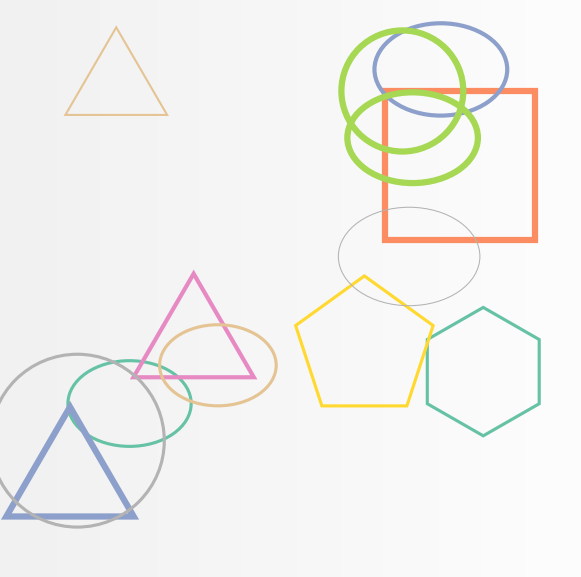[{"shape": "hexagon", "thickness": 1.5, "radius": 0.56, "center": [0.831, 0.356]}, {"shape": "oval", "thickness": 1.5, "radius": 0.53, "center": [0.223, 0.3]}, {"shape": "square", "thickness": 3, "radius": 0.64, "center": [0.791, 0.712]}, {"shape": "oval", "thickness": 2, "radius": 0.57, "center": [0.758, 0.879]}, {"shape": "triangle", "thickness": 3, "radius": 0.63, "center": [0.12, 0.168]}, {"shape": "triangle", "thickness": 2, "radius": 0.6, "center": [0.333, 0.406]}, {"shape": "oval", "thickness": 3, "radius": 0.56, "center": [0.71, 0.761]}, {"shape": "circle", "thickness": 3, "radius": 0.52, "center": [0.692, 0.842]}, {"shape": "pentagon", "thickness": 1.5, "radius": 0.62, "center": [0.627, 0.397]}, {"shape": "triangle", "thickness": 1, "radius": 0.51, "center": [0.2, 0.851]}, {"shape": "oval", "thickness": 1.5, "radius": 0.5, "center": [0.375, 0.367]}, {"shape": "oval", "thickness": 0.5, "radius": 0.61, "center": [0.704, 0.555]}, {"shape": "circle", "thickness": 1.5, "radius": 0.75, "center": [0.133, 0.236]}]